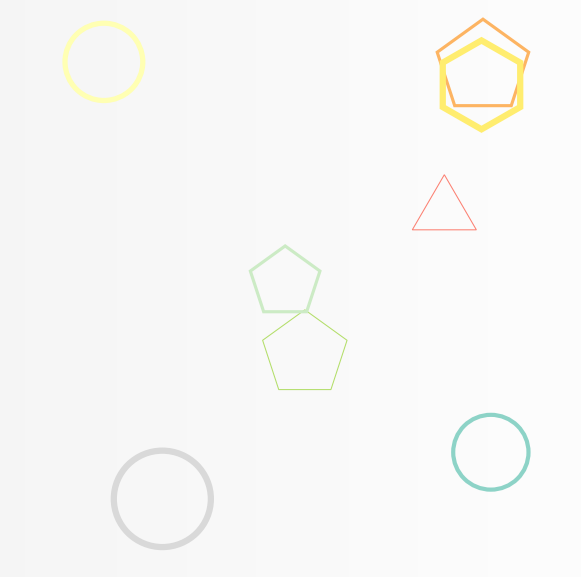[{"shape": "circle", "thickness": 2, "radius": 0.32, "center": [0.844, 0.216]}, {"shape": "circle", "thickness": 2.5, "radius": 0.33, "center": [0.179, 0.892]}, {"shape": "triangle", "thickness": 0.5, "radius": 0.32, "center": [0.764, 0.633]}, {"shape": "pentagon", "thickness": 1.5, "radius": 0.41, "center": [0.831, 0.883]}, {"shape": "pentagon", "thickness": 0.5, "radius": 0.38, "center": [0.524, 0.386]}, {"shape": "circle", "thickness": 3, "radius": 0.42, "center": [0.279, 0.135]}, {"shape": "pentagon", "thickness": 1.5, "radius": 0.31, "center": [0.491, 0.51]}, {"shape": "hexagon", "thickness": 3, "radius": 0.38, "center": [0.828, 0.852]}]